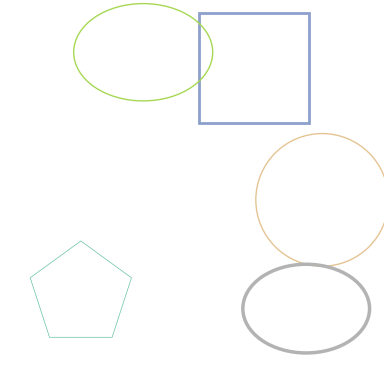[{"shape": "pentagon", "thickness": 0.5, "radius": 0.69, "center": [0.21, 0.236]}, {"shape": "square", "thickness": 2, "radius": 0.72, "center": [0.659, 0.823]}, {"shape": "oval", "thickness": 1, "radius": 0.9, "center": [0.372, 0.864]}, {"shape": "circle", "thickness": 1, "radius": 0.86, "center": [0.837, 0.481]}, {"shape": "oval", "thickness": 2.5, "radius": 0.82, "center": [0.795, 0.198]}]